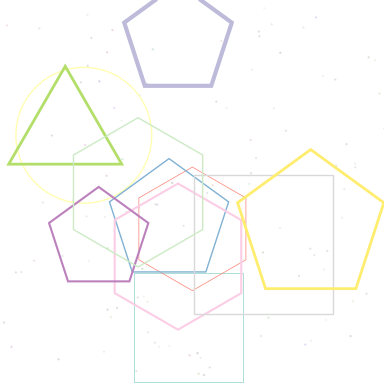[{"shape": "square", "thickness": 0.5, "radius": 0.71, "center": [0.491, 0.149]}, {"shape": "circle", "thickness": 1, "radius": 0.88, "center": [0.218, 0.649]}, {"shape": "pentagon", "thickness": 3, "radius": 0.73, "center": [0.462, 0.896]}, {"shape": "hexagon", "thickness": 0.5, "radius": 0.8, "center": [0.5, 0.406]}, {"shape": "pentagon", "thickness": 1, "radius": 0.81, "center": [0.439, 0.425]}, {"shape": "triangle", "thickness": 2, "radius": 0.85, "center": [0.169, 0.658]}, {"shape": "hexagon", "thickness": 1.5, "radius": 0.95, "center": [0.462, 0.334]}, {"shape": "square", "thickness": 1, "radius": 0.9, "center": [0.685, 0.365]}, {"shape": "pentagon", "thickness": 1.5, "radius": 0.68, "center": [0.256, 0.379]}, {"shape": "hexagon", "thickness": 1, "radius": 0.97, "center": [0.359, 0.501]}, {"shape": "pentagon", "thickness": 2, "radius": 1.0, "center": [0.807, 0.412]}]